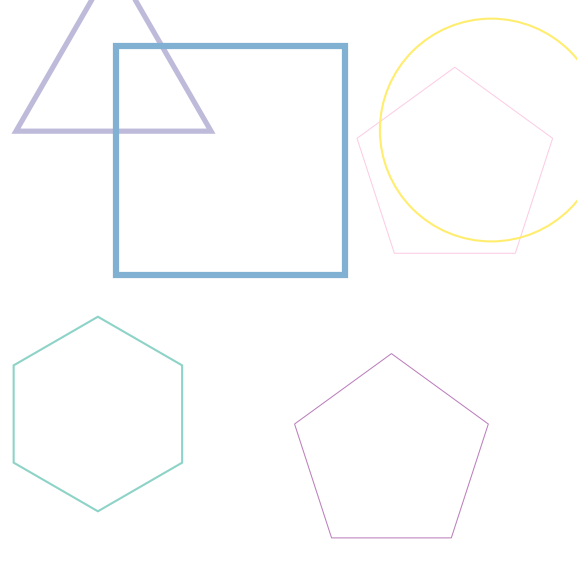[{"shape": "hexagon", "thickness": 1, "radius": 0.84, "center": [0.17, 0.282]}, {"shape": "triangle", "thickness": 2.5, "radius": 0.98, "center": [0.197, 0.87]}, {"shape": "square", "thickness": 3, "radius": 0.99, "center": [0.399, 0.721]}, {"shape": "pentagon", "thickness": 0.5, "radius": 0.89, "center": [0.788, 0.705]}, {"shape": "pentagon", "thickness": 0.5, "radius": 0.88, "center": [0.678, 0.21]}, {"shape": "circle", "thickness": 1, "radius": 0.96, "center": [0.851, 0.774]}]